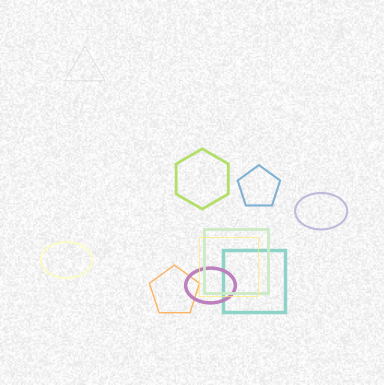[{"shape": "square", "thickness": 2.5, "radius": 0.41, "center": [0.659, 0.27]}, {"shape": "oval", "thickness": 1, "radius": 0.33, "center": [0.172, 0.325]}, {"shape": "oval", "thickness": 1.5, "radius": 0.34, "center": [0.834, 0.451]}, {"shape": "pentagon", "thickness": 1.5, "radius": 0.29, "center": [0.673, 0.513]}, {"shape": "pentagon", "thickness": 1, "radius": 0.34, "center": [0.453, 0.243]}, {"shape": "hexagon", "thickness": 2, "radius": 0.39, "center": [0.525, 0.535]}, {"shape": "triangle", "thickness": 0.5, "radius": 0.3, "center": [0.221, 0.82]}, {"shape": "oval", "thickness": 2.5, "radius": 0.32, "center": [0.547, 0.258]}, {"shape": "square", "thickness": 2, "radius": 0.42, "center": [0.613, 0.322]}, {"shape": "square", "thickness": 0.5, "radius": 0.38, "center": [0.594, 0.307]}]